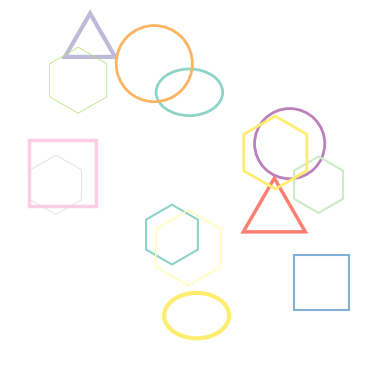[{"shape": "hexagon", "thickness": 1.5, "radius": 0.39, "center": [0.447, 0.391]}, {"shape": "oval", "thickness": 2, "radius": 0.43, "center": [0.492, 0.76]}, {"shape": "hexagon", "thickness": 1, "radius": 0.49, "center": [0.489, 0.356]}, {"shape": "triangle", "thickness": 3, "radius": 0.38, "center": [0.234, 0.89]}, {"shape": "triangle", "thickness": 2.5, "radius": 0.46, "center": [0.713, 0.444]}, {"shape": "square", "thickness": 1.5, "radius": 0.36, "center": [0.834, 0.267]}, {"shape": "circle", "thickness": 2, "radius": 0.49, "center": [0.401, 0.835]}, {"shape": "hexagon", "thickness": 0.5, "radius": 0.43, "center": [0.203, 0.792]}, {"shape": "square", "thickness": 2.5, "radius": 0.43, "center": [0.162, 0.551]}, {"shape": "hexagon", "thickness": 0.5, "radius": 0.39, "center": [0.145, 0.52]}, {"shape": "circle", "thickness": 2, "radius": 0.46, "center": [0.752, 0.627]}, {"shape": "hexagon", "thickness": 1.5, "radius": 0.37, "center": [0.827, 0.52]}, {"shape": "hexagon", "thickness": 2, "radius": 0.47, "center": [0.715, 0.604]}, {"shape": "oval", "thickness": 3, "radius": 0.42, "center": [0.511, 0.18]}]